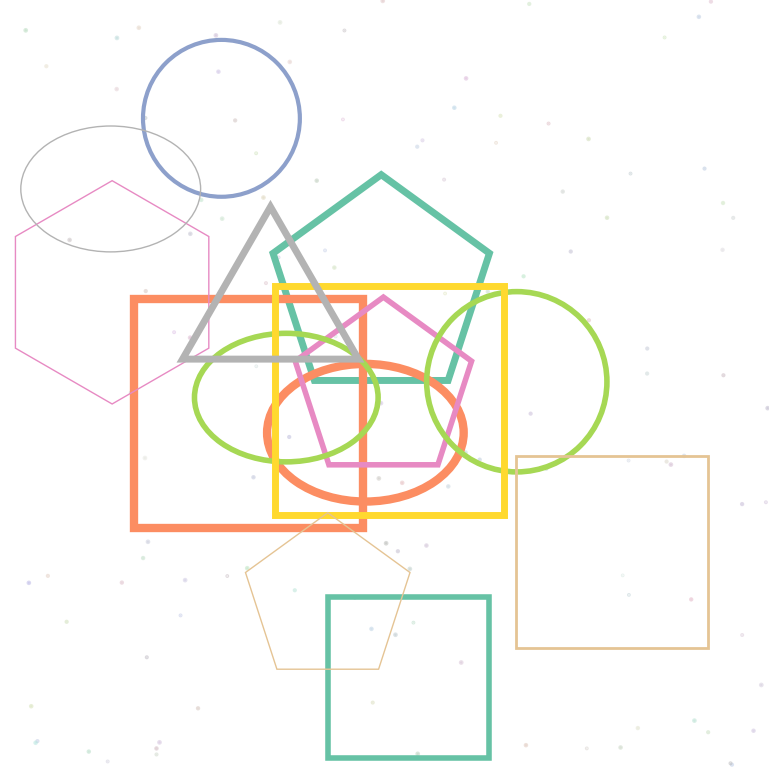[{"shape": "square", "thickness": 2, "radius": 0.52, "center": [0.531, 0.12]}, {"shape": "pentagon", "thickness": 2.5, "radius": 0.74, "center": [0.495, 0.625]}, {"shape": "square", "thickness": 3, "radius": 0.74, "center": [0.323, 0.463]}, {"shape": "oval", "thickness": 3, "radius": 0.64, "center": [0.475, 0.438]}, {"shape": "circle", "thickness": 1.5, "radius": 0.51, "center": [0.288, 0.846]}, {"shape": "hexagon", "thickness": 0.5, "radius": 0.72, "center": [0.146, 0.62]}, {"shape": "pentagon", "thickness": 2, "radius": 0.6, "center": [0.498, 0.494]}, {"shape": "circle", "thickness": 2, "radius": 0.59, "center": [0.671, 0.504]}, {"shape": "oval", "thickness": 2, "radius": 0.6, "center": [0.372, 0.484]}, {"shape": "square", "thickness": 2.5, "radius": 0.74, "center": [0.506, 0.48]}, {"shape": "square", "thickness": 1, "radius": 0.62, "center": [0.794, 0.283]}, {"shape": "pentagon", "thickness": 0.5, "radius": 0.56, "center": [0.426, 0.222]}, {"shape": "oval", "thickness": 0.5, "radius": 0.58, "center": [0.144, 0.755]}, {"shape": "triangle", "thickness": 2.5, "radius": 0.66, "center": [0.351, 0.6]}]